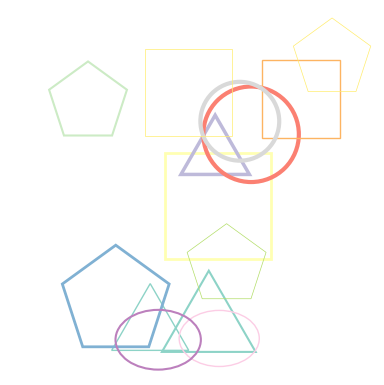[{"shape": "triangle", "thickness": 1, "radius": 0.58, "center": [0.39, 0.148]}, {"shape": "triangle", "thickness": 1.5, "radius": 0.7, "center": [0.542, 0.156]}, {"shape": "square", "thickness": 2, "radius": 0.69, "center": [0.566, 0.466]}, {"shape": "triangle", "thickness": 2.5, "radius": 0.51, "center": [0.559, 0.598]}, {"shape": "circle", "thickness": 3, "radius": 0.62, "center": [0.652, 0.651]}, {"shape": "pentagon", "thickness": 2, "radius": 0.73, "center": [0.301, 0.217]}, {"shape": "square", "thickness": 1, "radius": 0.5, "center": [0.782, 0.743]}, {"shape": "pentagon", "thickness": 0.5, "radius": 0.54, "center": [0.589, 0.311]}, {"shape": "oval", "thickness": 1, "radius": 0.52, "center": [0.569, 0.121]}, {"shape": "circle", "thickness": 3, "radius": 0.51, "center": [0.623, 0.685]}, {"shape": "oval", "thickness": 1.5, "radius": 0.55, "center": [0.411, 0.118]}, {"shape": "pentagon", "thickness": 1.5, "radius": 0.53, "center": [0.229, 0.734]}, {"shape": "pentagon", "thickness": 0.5, "radius": 0.53, "center": [0.862, 0.848]}, {"shape": "square", "thickness": 0.5, "radius": 0.57, "center": [0.489, 0.759]}]